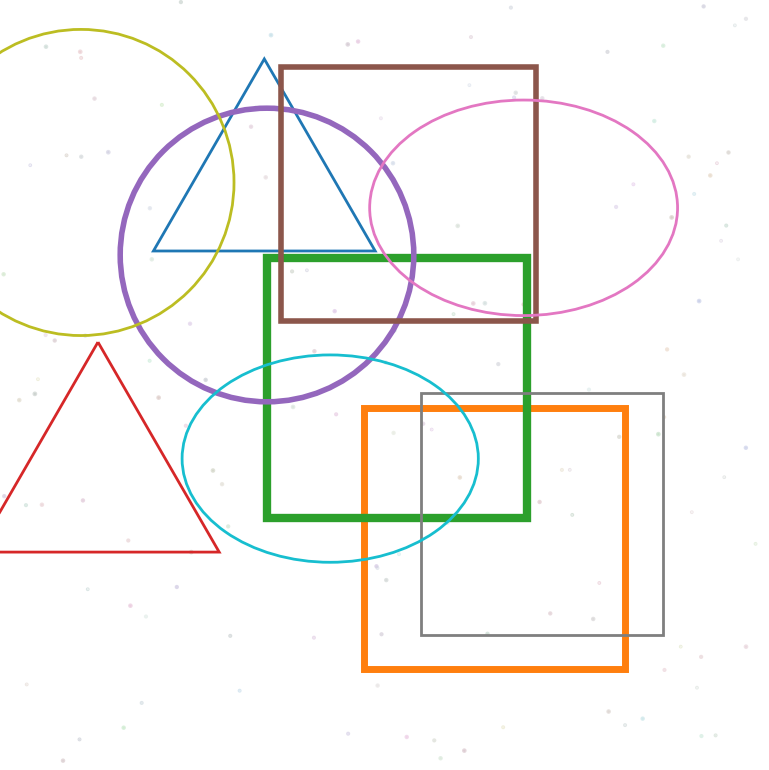[{"shape": "triangle", "thickness": 1, "radius": 0.83, "center": [0.343, 0.757]}, {"shape": "square", "thickness": 2.5, "radius": 0.85, "center": [0.643, 0.301]}, {"shape": "square", "thickness": 3, "radius": 0.84, "center": [0.516, 0.496]}, {"shape": "triangle", "thickness": 1, "radius": 0.91, "center": [0.127, 0.374]}, {"shape": "circle", "thickness": 2, "radius": 0.95, "center": [0.347, 0.669]}, {"shape": "square", "thickness": 2, "radius": 0.83, "center": [0.531, 0.748]}, {"shape": "oval", "thickness": 1, "radius": 1.0, "center": [0.68, 0.73]}, {"shape": "square", "thickness": 1, "radius": 0.78, "center": [0.704, 0.332]}, {"shape": "circle", "thickness": 1, "radius": 0.99, "center": [0.105, 0.763]}, {"shape": "oval", "thickness": 1, "radius": 0.96, "center": [0.429, 0.404]}]